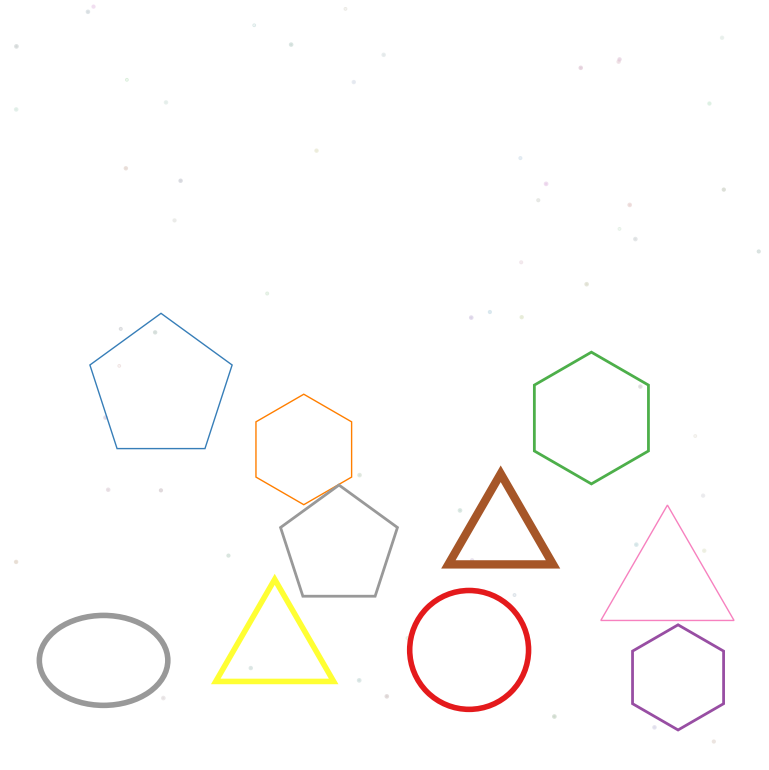[{"shape": "circle", "thickness": 2, "radius": 0.39, "center": [0.609, 0.156]}, {"shape": "pentagon", "thickness": 0.5, "radius": 0.49, "center": [0.209, 0.496]}, {"shape": "hexagon", "thickness": 1, "radius": 0.43, "center": [0.768, 0.457]}, {"shape": "hexagon", "thickness": 1, "radius": 0.34, "center": [0.881, 0.12]}, {"shape": "hexagon", "thickness": 0.5, "radius": 0.36, "center": [0.395, 0.416]}, {"shape": "triangle", "thickness": 2, "radius": 0.44, "center": [0.357, 0.159]}, {"shape": "triangle", "thickness": 3, "radius": 0.39, "center": [0.65, 0.306]}, {"shape": "triangle", "thickness": 0.5, "radius": 0.5, "center": [0.867, 0.244]}, {"shape": "oval", "thickness": 2, "radius": 0.42, "center": [0.135, 0.142]}, {"shape": "pentagon", "thickness": 1, "radius": 0.4, "center": [0.44, 0.29]}]